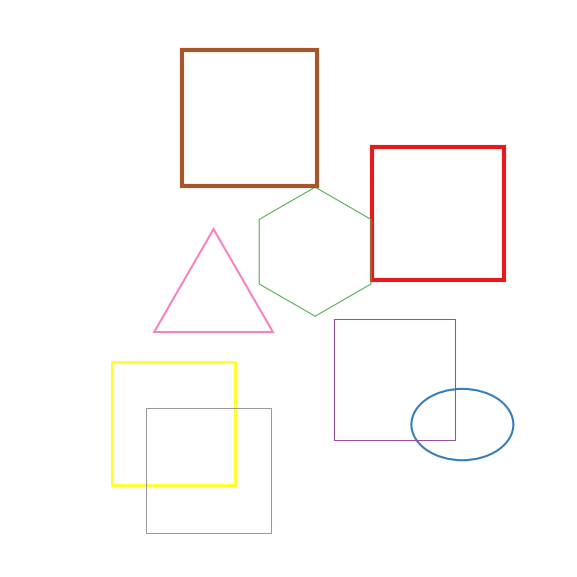[{"shape": "square", "thickness": 2, "radius": 0.57, "center": [0.759, 0.63]}, {"shape": "oval", "thickness": 1, "radius": 0.44, "center": [0.801, 0.264]}, {"shape": "hexagon", "thickness": 0.5, "radius": 0.56, "center": [0.546, 0.563]}, {"shape": "square", "thickness": 0.5, "radius": 0.52, "center": [0.683, 0.342]}, {"shape": "square", "thickness": 1.5, "radius": 0.53, "center": [0.3, 0.265]}, {"shape": "square", "thickness": 2, "radius": 0.59, "center": [0.432, 0.795]}, {"shape": "triangle", "thickness": 1, "radius": 0.59, "center": [0.37, 0.484]}, {"shape": "square", "thickness": 0.5, "radius": 0.54, "center": [0.361, 0.184]}]